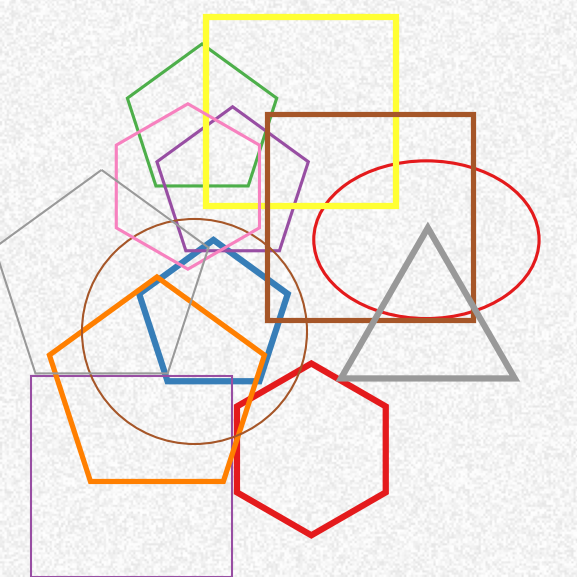[{"shape": "hexagon", "thickness": 3, "radius": 0.74, "center": [0.539, 0.221]}, {"shape": "oval", "thickness": 1.5, "radius": 0.98, "center": [0.738, 0.584]}, {"shape": "pentagon", "thickness": 3, "radius": 0.68, "center": [0.37, 0.448]}, {"shape": "pentagon", "thickness": 1.5, "radius": 0.68, "center": [0.35, 0.787]}, {"shape": "pentagon", "thickness": 1.5, "radius": 0.69, "center": [0.403, 0.676]}, {"shape": "square", "thickness": 1, "radius": 0.87, "center": [0.228, 0.174]}, {"shape": "pentagon", "thickness": 2.5, "radius": 0.98, "center": [0.272, 0.324]}, {"shape": "square", "thickness": 3, "radius": 0.82, "center": [0.521, 0.806]}, {"shape": "circle", "thickness": 1, "radius": 0.97, "center": [0.337, 0.425]}, {"shape": "square", "thickness": 2.5, "radius": 0.89, "center": [0.64, 0.623]}, {"shape": "hexagon", "thickness": 1.5, "radius": 0.72, "center": [0.325, 0.676]}, {"shape": "triangle", "thickness": 3, "radius": 0.87, "center": [0.741, 0.431]}, {"shape": "pentagon", "thickness": 1, "radius": 0.97, "center": [0.176, 0.51]}]